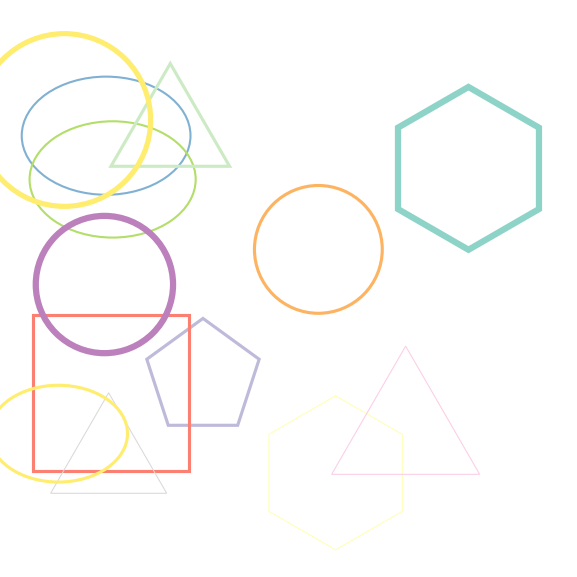[{"shape": "hexagon", "thickness": 3, "radius": 0.7, "center": [0.811, 0.708]}, {"shape": "hexagon", "thickness": 0.5, "radius": 0.67, "center": [0.581, 0.18]}, {"shape": "pentagon", "thickness": 1.5, "radius": 0.51, "center": [0.351, 0.345]}, {"shape": "square", "thickness": 1.5, "radius": 0.67, "center": [0.193, 0.319]}, {"shape": "oval", "thickness": 1, "radius": 0.73, "center": [0.184, 0.764]}, {"shape": "circle", "thickness": 1.5, "radius": 0.55, "center": [0.551, 0.567]}, {"shape": "oval", "thickness": 1, "radius": 0.72, "center": [0.195, 0.688]}, {"shape": "triangle", "thickness": 0.5, "radius": 0.74, "center": [0.702, 0.252]}, {"shape": "triangle", "thickness": 0.5, "radius": 0.58, "center": [0.188, 0.203]}, {"shape": "circle", "thickness": 3, "radius": 0.59, "center": [0.181, 0.506]}, {"shape": "triangle", "thickness": 1.5, "radius": 0.59, "center": [0.295, 0.77]}, {"shape": "circle", "thickness": 2.5, "radius": 0.75, "center": [0.111, 0.791]}, {"shape": "oval", "thickness": 1.5, "radius": 0.6, "center": [0.101, 0.248]}]